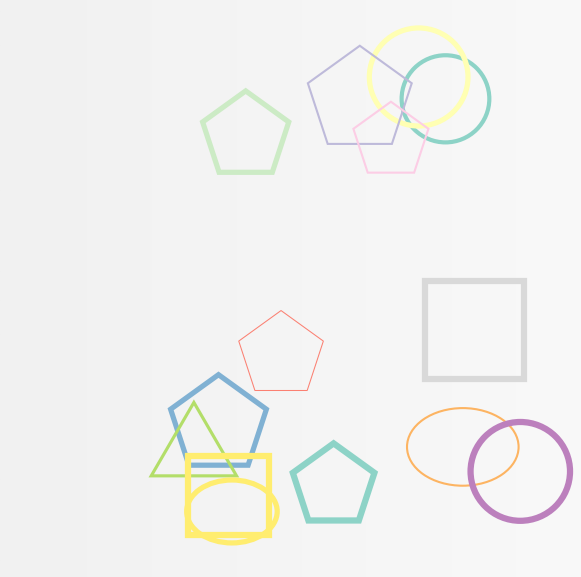[{"shape": "pentagon", "thickness": 3, "radius": 0.37, "center": [0.574, 0.158]}, {"shape": "circle", "thickness": 2, "radius": 0.38, "center": [0.766, 0.828]}, {"shape": "circle", "thickness": 2.5, "radius": 0.42, "center": [0.72, 0.866]}, {"shape": "pentagon", "thickness": 1, "radius": 0.47, "center": [0.619, 0.826]}, {"shape": "pentagon", "thickness": 0.5, "radius": 0.38, "center": [0.484, 0.385]}, {"shape": "pentagon", "thickness": 2.5, "radius": 0.43, "center": [0.376, 0.264]}, {"shape": "oval", "thickness": 1, "radius": 0.48, "center": [0.796, 0.225]}, {"shape": "triangle", "thickness": 1.5, "radius": 0.42, "center": [0.334, 0.218]}, {"shape": "pentagon", "thickness": 1, "radius": 0.34, "center": [0.673, 0.755]}, {"shape": "square", "thickness": 3, "radius": 0.42, "center": [0.816, 0.428]}, {"shape": "circle", "thickness": 3, "radius": 0.43, "center": [0.895, 0.183]}, {"shape": "pentagon", "thickness": 2.5, "radius": 0.39, "center": [0.423, 0.764]}, {"shape": "oval", "thickness": 2.5, "radius": 0.39, "center": [0.399, 0.113]}, {"shape": "square", "thickness": 3, "radius": 0.35, "center": [0.393, 0.141]}]